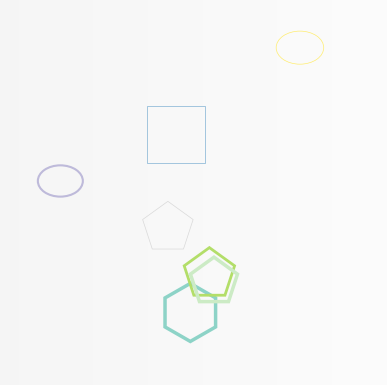[{"shape": "hexagon", "thickness": 2.5, "radius": 0.38, "center": [0.491, 0.188]}, {"shape": "oval", "thickness": 1.5, "radius": 0.29, "center": [0.156, 0.53]}, {"shape": "square", "thickness": 0.5, "radius": 0.37, "center": [0.455, 0.651]}, {"shape": "pentagon", "thickness": 2, "radius": 0.34, "center": [0.54, 0.288]}, {"shape": "pentagon", "thickness": 0.5, "radius": 0.34, "center": [0.433, 0.409]}, {"shape": "pentagon", "thickness": 2.5, "radius": 0.32, "center": [0.552, 0.268]}, {"shape": "oval", "thickness": 0.5, "radius": 0.31, "center": [0.774, 0.876]}]